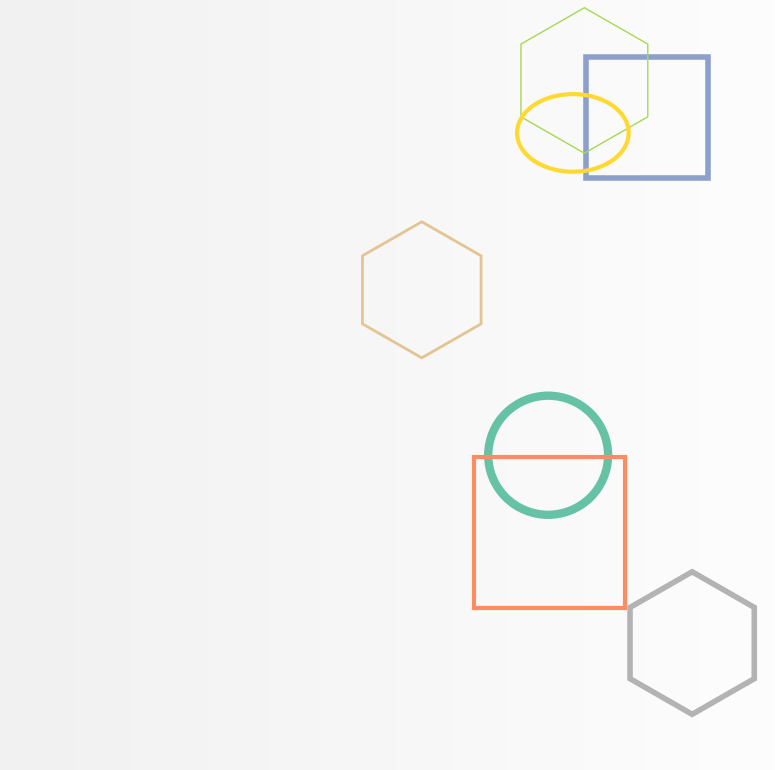[{"shape": "circle", "thickness": 3, "radius": 0.39, "center": [0.707, 0.409]}, {"shape": "square", "thickness": 1.5, "radius": 0.49, "center": [0.709, 0.308]}, {"shape": "square", "thickness": 2, "radius": 0.39, "center": [0.835, 0.847]}, {"shape": "hexagon", "thickness": 0.5, "radius": 0.47, "center": [0.754, 0.896]}, {"shape": "oval", "thickness": 1.5, "radius": 0.36, "center": [0.739, 0.827]}, {"shape": "hexagon", "thickness": 1, "radius": 0.44, "center": [0.544, 0.624]}, {"shape": "hexagon", "thickness": 2, "radius": 0.46, "center": [0.893, 0.165]}]